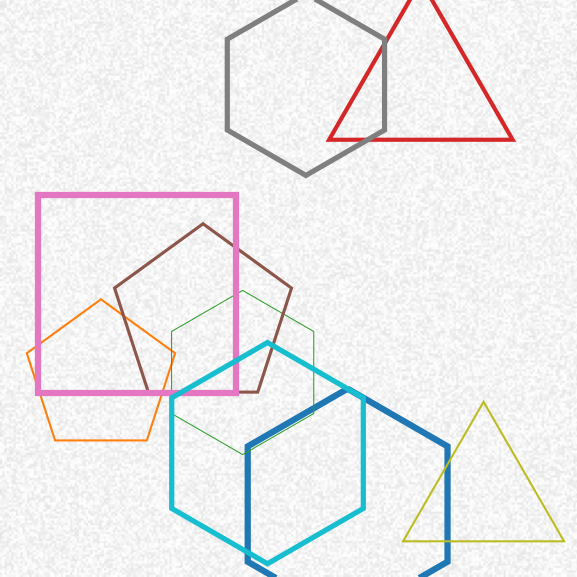[{"shape": "hexagon", "thickness": 3, "radius": 1.0, "center": [0.602, 0.126]}, {"shape": "pentagon", "thickness": 1, "radius": 0.68, "center": [0.175, 0.346]}, {"shape": "hexagon", "thickness": 0.5, "radius": 0.71, "center": [0.42, 0.354]}, {"shape": "triangle", "thickness": 2, "radius": 0.92, "center": [0.729, 0.849]}, {"shape": "pentagon", "thickness": 1.5, "radius": 0.81, "center": [0.352, 0.451]}, {"shape": "square", "thickness": 3, "radius": 0.86, "center": [0.238, 0.489]}, {"shape": "hexagon", "thickness": 2.5, "radius": 0.79, "center": [0.53, 0.853]}, {"shape": "triangle", "thickness": 1, "radius": 0.8, "center": [0.837, 0.142]}, {"shape": "hexagon", "thickness": 2.5, "radius": 0.96, "center": [0.463, 0.214]}]